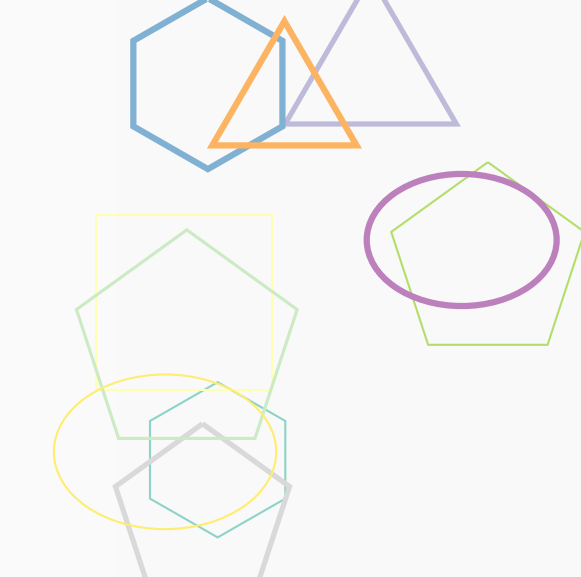[{"shape": "hexagon", "thickness": 1, "radius": 0.67, "center": [0.374, 0.203]}, {"shape": "square", "thickness": 1, "radius": 0.76, "center": [0.316, 0.476]}, {"shape": "triangle", "thickness": 2.5, "radius": 0.85, "center": [0.638, 0.869]}, {"shape": "hexagon", "thickness": 3, "radius": 0.74, "center": [0.358, 0.854]}, {"shape": "triangle", "thickness": 3, "radius": 0.72, "center": [0.489, 0.819]}, {"shape": "pentagon", "thickness": 1, "radius": 0.87, "center": [0.839, 0.543]}, {"shape": "pentagon", "thickness": 2.5, "radius": 0.79, "center": [0.348, 0.108]}, {"shape": "oval", "thickness": 3, "radius": 0.82, "center": [0.794, 0.584]}, {"shape": "pentagon", "thickness": 1.5, "radius": 1.0, "center": [0.321, 0.401]}, {"shape": "oval", "thickness": 1, "radius": 0.96, "center": [0.284, 0.217]}]